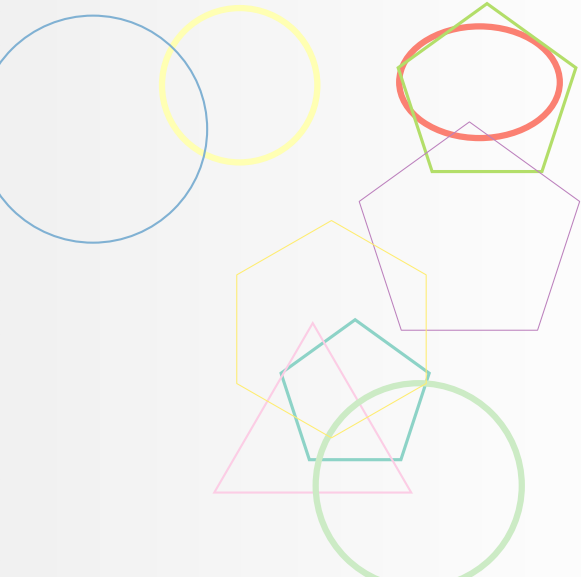[{"shape": "pentagon", "thickness": 1.5, "radius": 0.67, "center": [0.611, 0.312]}, {"shape": "circle", "thickness": 3, "radius": 0.67, "center": [0.412, 0.852]}, {"shape": "oval", "thickness": 3, "radius": 0.69, "center": [0.825, 0.857]}, {"shape": "circle", "thickness": 1, "radius": 0.98, "center": [0.16, 0.775]}, {"shape": "pentagon", "thickness": 1.5, "radius": 0.8, "center": [0.838, 0.832]}, {"shape": "triangle", "thickness": 1, "radius": 0.98, "center": [0.538, 0.244]}, {"shape": "pentagon", "thickness": 0.5, "radius": 1.0, "center": [0.808, 0.589]}, {"shape": "circle", "thickness": 3, "radius": 0.89, "center": [0.72, 0.158]}, {"shape": "hexagon", "thickness": 0.5, "radius": 0.94, "center": [0.57, 0.429]}]